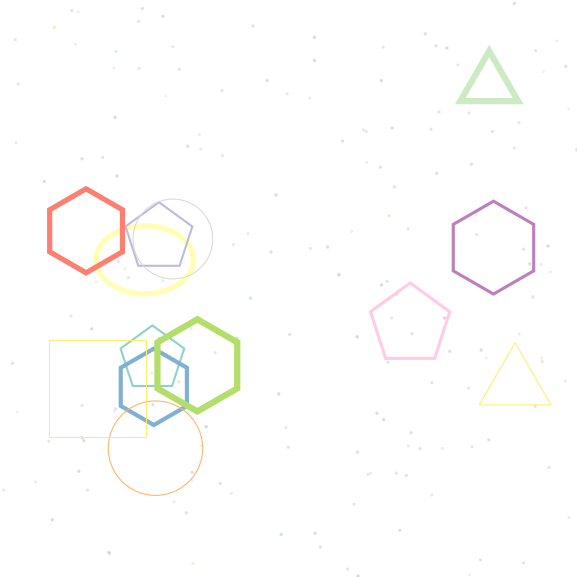[{"shape": "pentagon", "thickness": 1, "radius": 0.29, "center": [0.264, 0.378]}, {"shape": "oval", "thickness": 2.5, "radius": 0.42, "center": [0.251, 0.549]}, {"shape": "pentagon", "thickness": 1, "radius": 0.3, "center": [0.275, 0.588]}, {"shape": "hexagon", "thickness": 2.5, "radius": 0.36, "center": [0.149, 0.599]}, {"shape": "hexagon", "thickness": 2, "radius": 0.33, "center": [0.266, 0.329]}, {"shape": "circle", "thickness": 0.5, "radius": 0.41, "center": [0.269, 0.223]}, {"shape": "hexagon", "thickness": 3, "radius": 0.4, "center": [0.342, 0.366]}, {"shape": "pentagon", "thickness": 1.5, "radius": 0.36, "center": [0.71, 0.437]}, {"shape": "circle", "thickness": 0.5, "radius": 0.35, "center": [0.299, 0.585]}, {"shape": "hexagon", "thickness": 1.5, "radius": 0.4, "center": [0.855, 0.57]}, {"shape": "triangle", "thickness": 3, "radius": 0.29, "center": [0.847, 0.853]}, {"shape": "triangle", "thickness": 0.5, "radius": 0.36, "center": [0.892, 0.334]}, {"shape": "square", "thickness": 0.5, "radius": 0.42, "center": [0.169, 0.326]}]